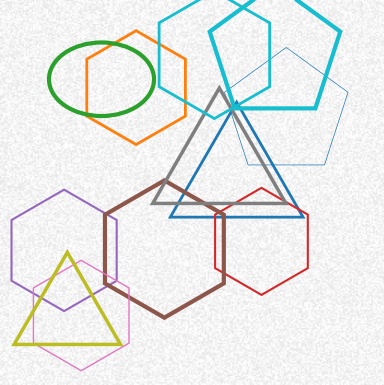[{"shape": "triangle", "thickness": 2, "radius": 1.0, "center": [0.615, 0.535]}, {"shape": "pentagon", "thickness": 0.5, "radius": 0.84, "center": [0.744, 0.708]}, {"shape": "hexagon", "thickness": 2, "radius": 0.74, "center": [0.354, 0.772]}, {"shape": "oval", "thickness": 3, "radius": 0.68, "center": [0.264, 0.794]}, {"shape": "hexagon", "thickness": 1.5, "radius": 0.7, "center": [0.679, 0.373]}, {"shape": "hexagon", "thickness": 1.5, "radius": 0.79, "center": [0.166, 0.35]}, {"shape": "hexagon", "thickness": 3, "radius": 0.89, "center": [0.427, 0.353]}, {"shape": "hexagon", "thickness": 1, "radius": 0.72, "center": [0.211, 0.18]}, {"shape": "triangle", "thickness": 2.5, "radius": 1.0, "center": [0.57, 0.571]}, {"shape": "triangle", "thickness": 2.5, "radius": 0.8, "center": [0.175, 0.185]}, {"shape": "hexagon", "thickness": 2, "radius": 0.83, "center": [0.557, 0.858]}, {"shape": "pentagon", "thickness": 3, "radius": 0.89, "center": [0.714, 0.863]}]